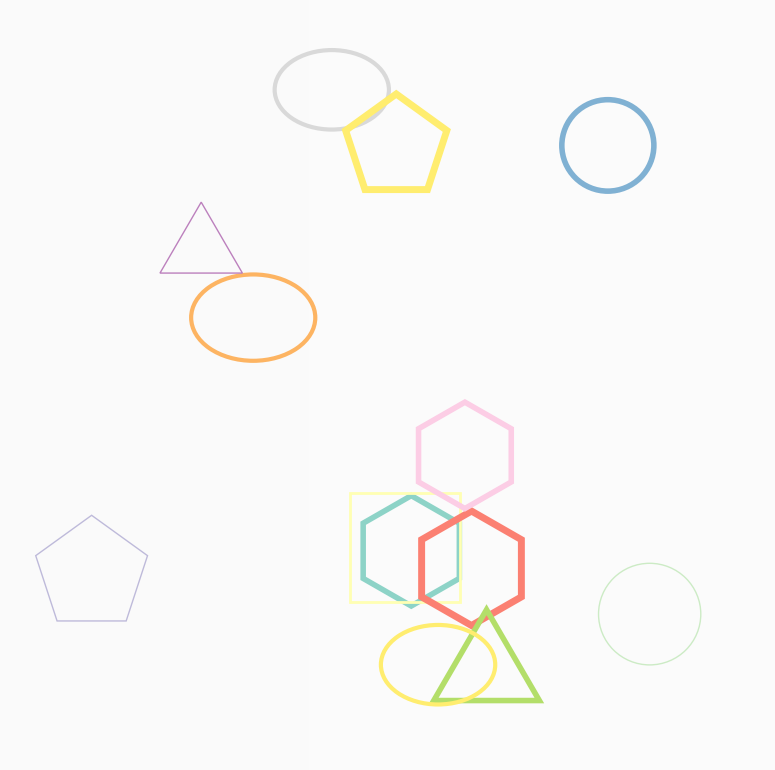[{"shape": "hexagon", "thickness": 2, "radius": 0.36, "center": [0.531, 0.285]}, {"shape": "square", "thickness": 1, "radius": 0.35, "center": [0.522, 0.289]}, {"shape": "pentagon", "thickness": 0.5, "radius": 0.38, "center": [0.118, 0.255]}, {"shape": "hexagon", "thickness": 2.5, "radius": 0.37, "center": [0.608, 0.262]}, {"shape": "circle", "thickness": 2, "radius": 0.3, "center": [0.784, 0.811]}, {"shape": "oval", "thickness": 1.5, "radius": 0.4, "center": [0.327, 0.588]}, {"shape": "triangle", "thickness": 2, "radius": 0.39, "center": [0.628, 0.13]}, {"shape": "hexagon", "thickness": 2, "radius": 0.35, "center": [0.6, 0.409]}, {"shape": "oval", "thickness": 1.5, "radius": 0.37, "center": [0.428, 0.883]}, {"shape": "triangle", "thickness": 0.5, "radius": 0.31, "center": [0.26, 0.676]}, {"shape": "circle", "thickness": 0.5, "radius": 0.33, "center": [0.838, 0.202]}, {"shape": "pentagon", "thickness": 2.5, "radius": 0.34, "center": [0.511, 0.809]}, {"shape": "oval", "thickness": 1.5, "radius": 0.37, "center": [0.565, 0.137]}]